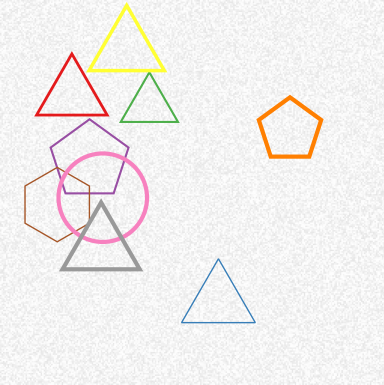[{"shape": "triangle", "thickness": 2, "radius": 0.53, "center": [0.187, 0.754]}, {"shape": "triangle", "thickness": 1, "radius": 0.55, "center": [0.567, 0.217]}, {"shape": "triangle", "thickness": 1.5, "radius": 0.43, "center": [0.388, 0.726]}, {"shape": "pentagon", "thickness": 1.5, "radius": 0.53, "center": [0.233, 0.584]}, {"shape": "pentagon", "thickness": 3, "radius": 0.43, "center": [0.753, 0.662]}, {"shape": "triangle", "thickness": 2.5, "radius": 0.56, "center": [0.329, 0.873]}, {"shape": "hexagon", "thickness": 1, "radius": 0.48, "center": [0.149, 0.469]}, {"shape": "circle", "thickness": 3, "radius": 0.57, "center": [0.267, 0.486]}, {"shape": "triangle", "thickness": 3, "radius": 0.58, "center": [0.263, 0.358]}]